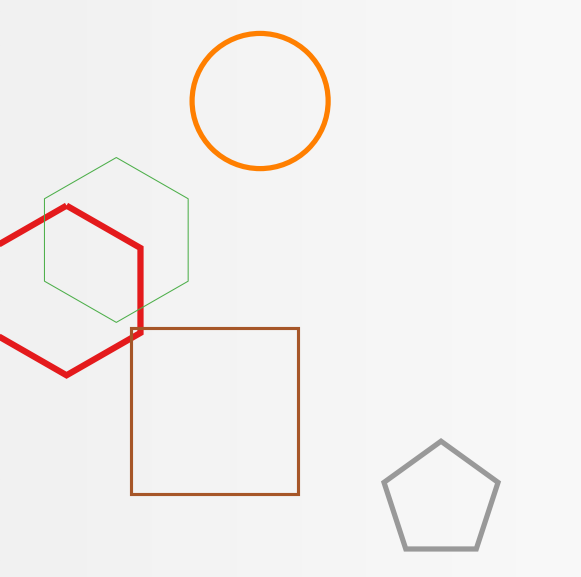[{"shape": "hexagon", "thickness": 3, "radius": 0.73, "center": [0.114, 0.496]}, {"shape": "hexagon", "thickness": 0.5, "radius": 0.71, "center": [0.2, 0.584]}, {"shape": "circle", "thickness": 2.5, "radius": 0.59, "center": [0.448, 0.824]}, {"shape": "square", "thickness": 1.5, "radius": 0.72, "center": [0.369, 0.288]}, {"shape": "pentagon", "thickness": 2.5, "radius": 0.52, "center": [0.759, 0.132]}]